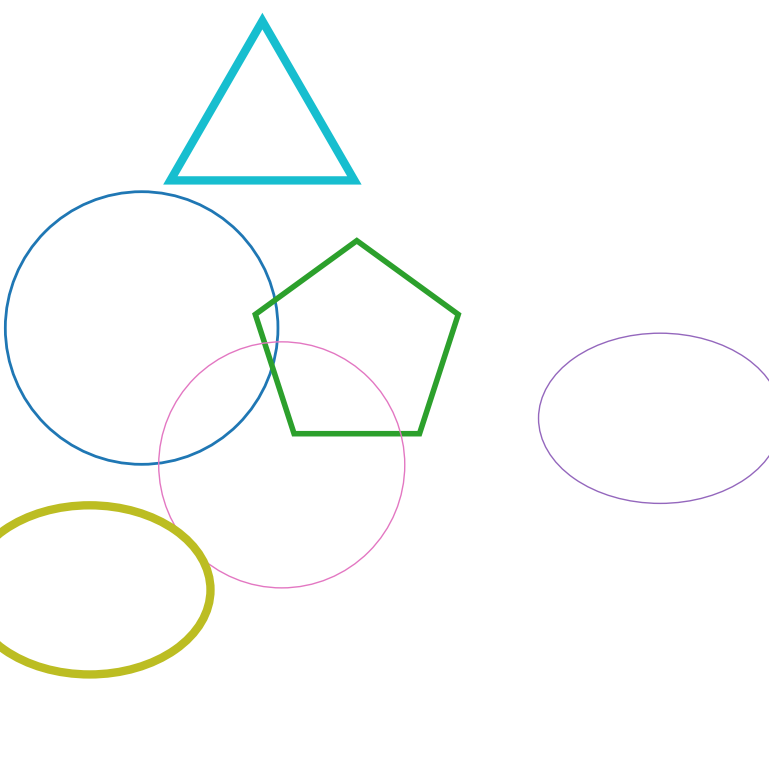[{"shape": "circle", "thickness": 1, "radius": 0.89, "center": [0.184, 0.574]}, {"shape": "pentagon", "thickness": 2, "radius": 0.69, "center": [0.463, 0.549]}, {"shape": "oval", "thickness": 0.5, "radius": 0.79, "center": [0.857, 0.457]}, {"shape": "circle", "thickness": 0.5, "radius": 0.8, "center": [0.366, 0.396]}, {"shape": "oval", "thickness": 3, "radius": 0.78, "center": [0.116, 0.234]}, {"shape": "triangle", "thickness": 3, "radius": 0.69, "center": [0.341, 0.835]}]